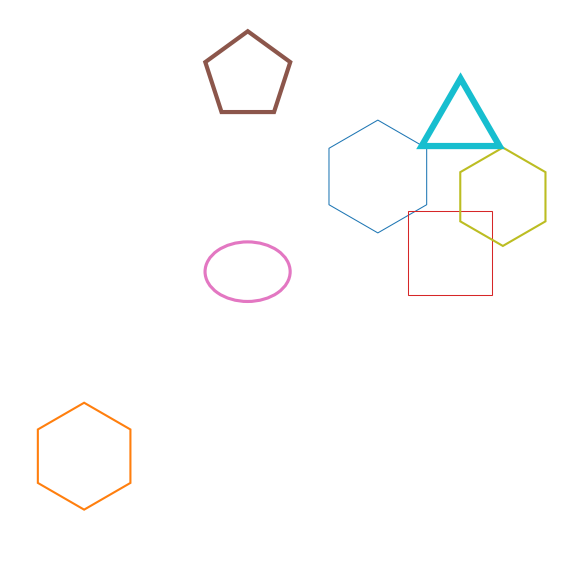[{"shape": "hexagon", "thickness": 0.5, "radius": 0.49, "center": [0.654, 0.694]}, {"shape": "hexagon", "thickness": 1, "radius": 0.46, "center": [0.146, 0.209]}, {"shape": "square", "thickness": 0.5, "radius": 0.37, "center": [0.779, 0.561]}, {"shape": "pentagon", "thickness": 2, "radius": 0.39, "center": [0.429, 0.868]}, {"shape": "oval", "thickness": 1.5, "radius": 0.37, "center": [0.429, 0.529]}, {"shape": "hexagon", "thickness": 1, "radius": 0.43, "center": [0.871, 0.658]}, {"shape": "triangle", "thickness": 3, "radius": 0.39, "center": [0.798, 0.785]}]